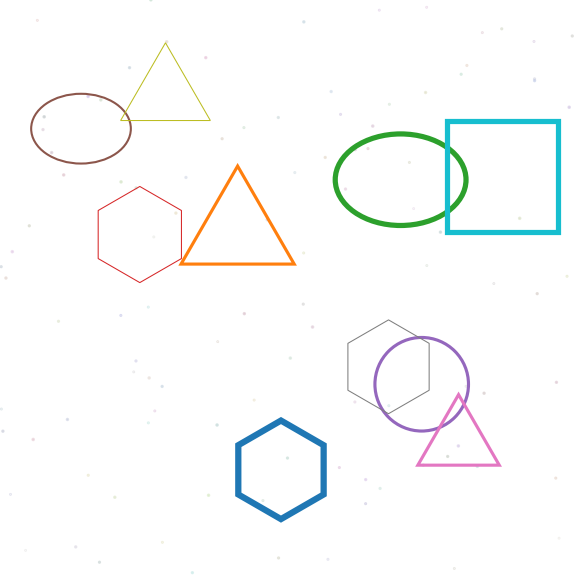[{"shape": "hexagon", "thickness": 3, "radius": 0.43, "center": [0.487, 0.186]}, {"shape": "triangle", "thickness": 1.5, "radius": 0.57, "center": [0.411, 0.598]}, {"shape": "oval", "thickness": 2.5, "radius": 0.57, "center": [0.694, 0.688]}, {"shape": "hexagon", "thickness": 0.5, "radius": 0.42, "center": [0.242, 0.593]}, {"shape": "circle", "thickness": 1.5, "radius": 0.41, "center": [0.73, 0.334]}, {"shape": "oval", "thickness": 1, "radius": 0.43, "center": [0.14, 0.776]}, {"shape": "triangle", "thickness": 1.5, "radius": 0.41, "center": [0.794, 0.234]}, {"shape": "hexagon", "thickness": 0.5, "radius": 0.41, "center": [0.673, 0.364]}, {"shape": "triangle", "thickness": 0.5, "radius": 0.45, "center": [0.287, 0.835]}, {"shape": "square", "thickness": 2.5, "radius": 0.48, "center": [0.871, 0.693]}]